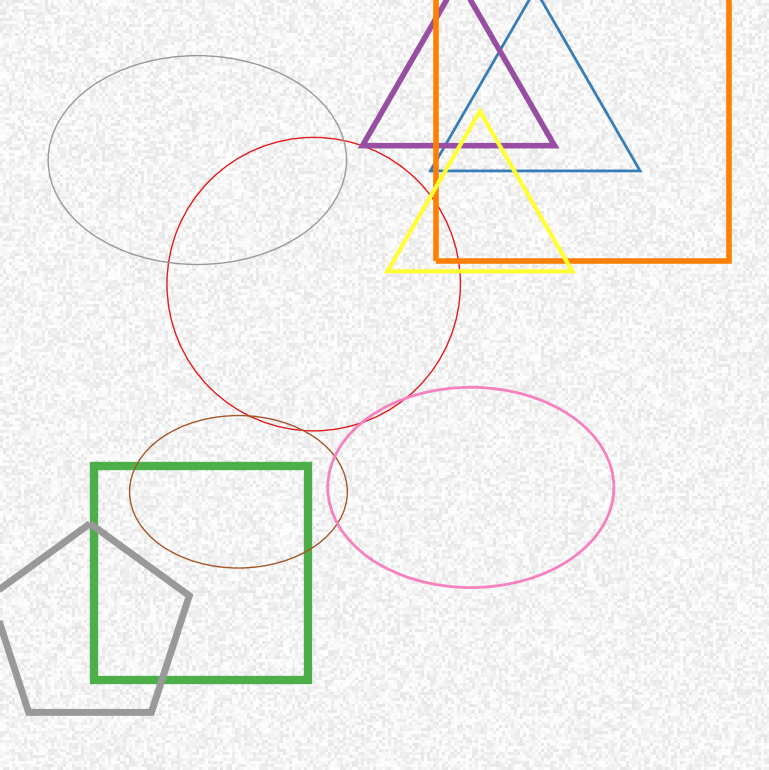[{"shape": "circle", "thickness": 0.5, "radius": 0.95, "center": [0.407, 0.631]}, {"shape": "triangle", "thickness": 1, "radius": 0.79, "center": [0.695, 0.857]}, {"shape": "square", "thickness": 3, "radius": 0.69, "center": [0.261, 0.256]}, {"shape": "triangle", "thickness": 2, "radius": 0.72, "center": [0.595, 0.883]}, {"shape": "square", "thickness": 2, "radius": 0.95, "center": [0.756, 0.852]}, {"shape": "triangle", "thickness": 1.5, "radius": 0.69, "center": [0.623, 0.717]}, {"shape": "oval", "thickness": 0.5, "radius": 0.71, "center": [0.31, 0.361]}, {"shape": "oval", "thickness": 1, "radius": 0.93, "center": [0.611, 0.367]}, {"shape": "oval", "thickness": 0.5, "radius": 0.97, "center": [0.256, 0.792]}, {"shape": "pentagon", "thickness": 2.5, "radius": 0.68, "center": [0.117, 0.184]}]